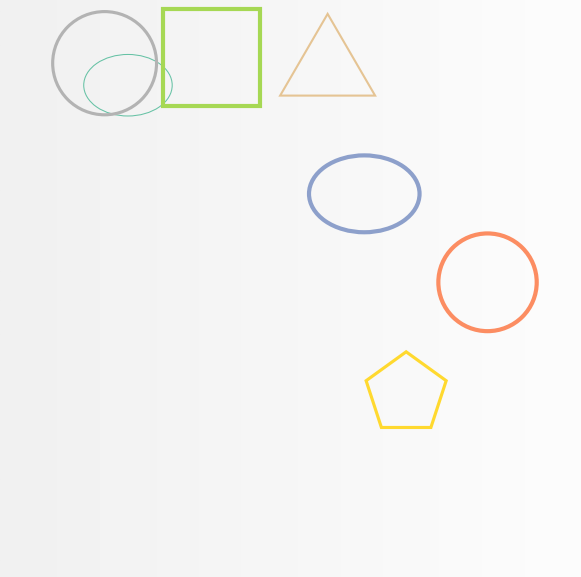[{"shape": "oval", "thickness": 0.5, "radius": 0.38, "center": [0.22, 0.852]}, {"shape": "circle", "thickness": 2, "radius": 0.42, "center": [0.839, 0.51]}, {"shape": "oval", "thickness": 2, "radius": 0.48, "center": [0.627, 0.664]}, {"shape": "square", "thickness": 2, "radius": 0.42, "center": [0.364, 0.899]}, {"shape": "pentagon", "thickness": 1.5, "radius": 0.36, "center": [0.699, 0.318]}, {"shape": "triangle", "thickness": 1, "radius": 0.47, "center": [0.564, 0.881]}, {"shape": "circle", "thickness": 1.5, "radius": 0.45, "center": [0.18, 0.89]}]